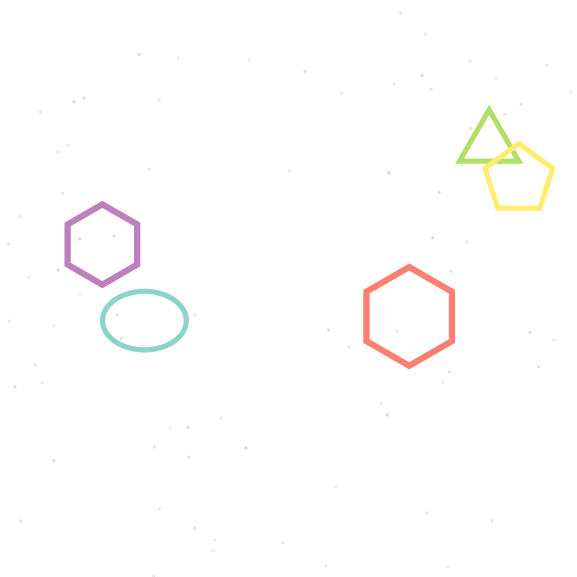[{"shape": "oval", "thickness": 2.5, "radius": 0.36, "center": [0.25, 0.444]}, {"shape": "hexagon", "thickness": 3, "radius": 0.43, "center": [0.709, 0.451]}, {"shape": "triangle", "thickness": 2.5, "radius": 0.3, "center": [0.847, 0.75]}, {"shape": "hexagon", "thickness": 3, "radius": 0.35, "center": [0.177, 0.576]}, {"shape": "pentagon", "thickness": 2.5, "radius": 0.31, "center": [0.898, 0.689]}]